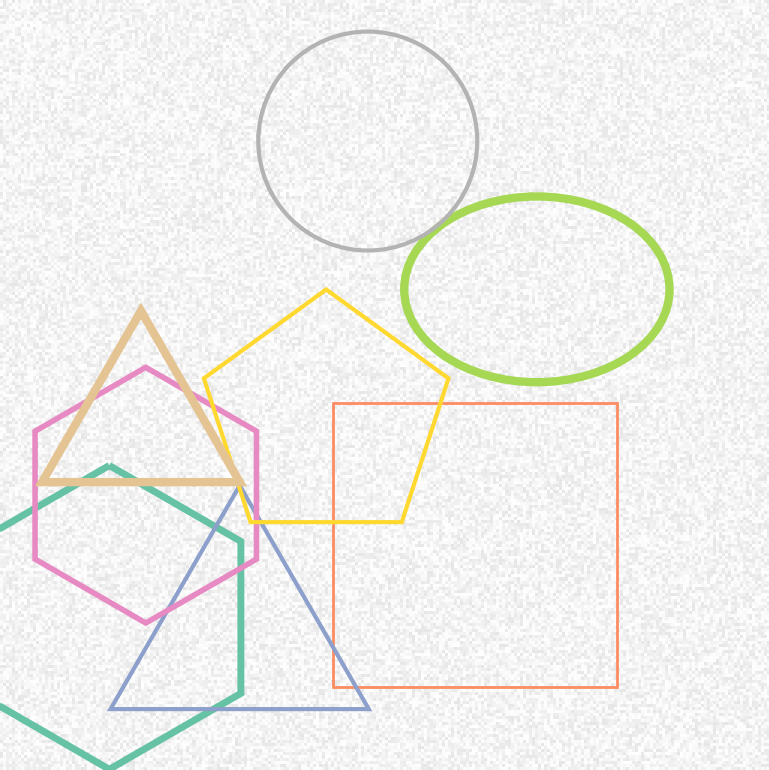[{"shape": "hexagon", "thickness": 2.5, "radius": 0.99, "center": [0.142, 0.198]}, {"shape": "square", "thickness": 1, "radius": 0.92, "center": [0.617, 0.292]}, {"shape": "triangle", "thickness": 1.5, "radius": 0.97, "center": [0.311, 0.176]}, {"shape": "hexagon", "thickness": 2, "radius": 0.83, "center": [0.189, 0.357]}, {"shape": "oval", "thickness": 3, "radius": 0.86, "center": [0.697, 0.624]}, {"shape": "pentagon", "thickness": 1.5, "radius": 0.84, "center": [0.424, 0.457]}, {"shape": "triangle", "thickness": 3, "radius": 0.74, "center": [0.183, 0.448]}, {"shape": "circle", "thickness": 1.5, "radius": 0.71, "center": [0.478, 0.817]}]